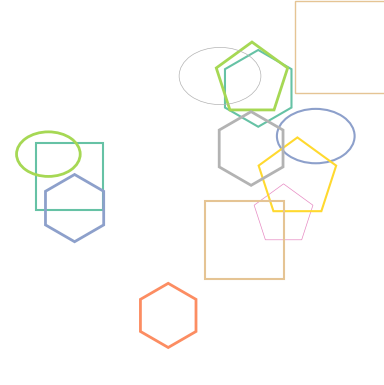[{"shape": "hexagon", "thickness": 1.5, "radius": 0.5, "center": [0.671, 0.77]}, {"shape": "square", "thickness": 1.5, "radius": 0.44, "center": [0.181, 0.542]}, {"shape": "hexagon", "thickness": 2, "radius": 0.42, "center": [0.437, 0.181]}, {"shape": "hexagon", "thickness": 2, "radius": 0.44, "center": [0.194, 0.459]}, {"shape": "oval", "thickness": 1.5, "radius": 0.5, "center": [0.82, 0.647]}, {"shape": "pentagon", "thickness": 0.5, "radius": 0.4, "center": [0.736, 0.442]}, {"shape": "oval", "thickness": 2, "radius": 0.41, "center": [0.126, 0.6]}, {"shape": "pentagon", "thickness": 2, "radius": 0.49, "center": [0.654, 0.793]}, {"shape": "pentagon", "thickness": 1.5, "radius": 0.53, "center": [0.772, 0.537]}, {"shape": "square", "thickness": 1.5, "radius": 0.51, "center": [0.635, 0.377]}, {"shape": "square", "thickness": 1, "radius": 0.6, "center": [0.886, 0.878]}, {"shape": "oval", "thickness": 0.5, "radius": 0.53, "center": [0.571, 0.803]}, {"shape": "hexagon", "thickness": 2, "radius": 0.48, "center": [0.652, 0.614]}]